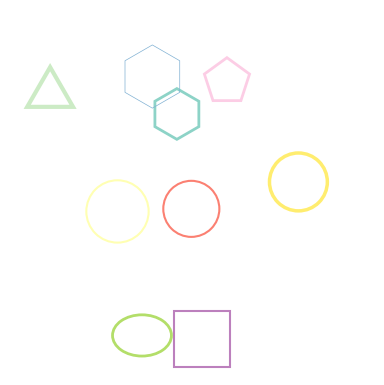[{"shape": "hexagon", "thickness": 2, "radius": 0.33, "center": [0.459, 0.704]}, {"shape": "circle", "thickness": 1.5, "radius": 0.4, "center": [0.305, 0.451]}, {"shape": "circle", "thickness": 1.5, "radius": 0.36, "center": [0.497, 0.458]}, {"shape": "hexagon", "thickness": 0.5, "radius": 0.41, "center": [0.396, 0.801]}, {"shape": "oval", "thickness": 2, "radius": 0.38, "center": [0.369, 0.129]}, {"shape": "pentagon", "thickness": 2, "radius": 0.31, "center": [0.589, 0.789]}, {"shape": "square", "thickness": 1.5, "radius": 0.36, "center": [0.525, 0.12]}, {"shape": "triangle", "thickness": 3, "radius": 0.34, "center": [0.13, 0.757]}, {"shape": "circle", "thickness": 2.5, "radius": 0.38, "center": [0.775, 0.527]}]